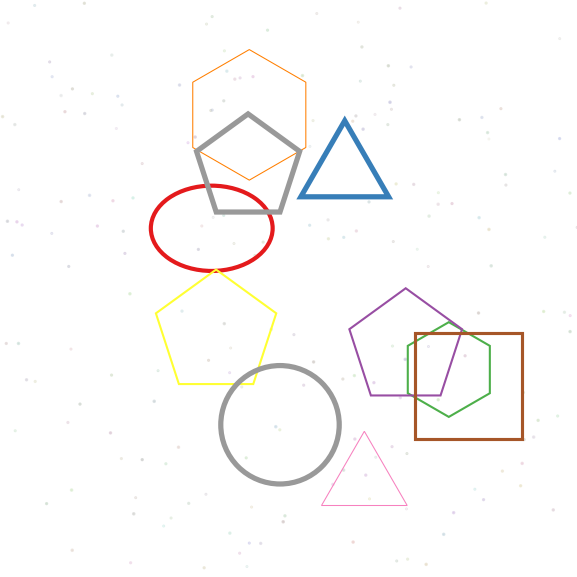[{"shape": "oval", "thickness": 2, "radius": 0.53, "center": [0.367, 0.604]}, {"shape": "triangle", "thickness": 2.5, "radius": 0.44, "center": [0.597, 0.702]}, {"shape": "hexagon", "thickness": 1, "radius": 0.41, "center": [0.777, 0.359]}, {"shape": "pentagon", "thickness": 1, "radius": 0.51, "center": [0.703, 0.397]}, {"shape": "hexagon", "thickness": 0.5, "radius": 0.57, "center": [0.432, 0.8]}, {"shape": "pentagon", "thickness": 1, "radius": 0.55, "center": [0.374, 0.423]}, {"shape": "square", "thickness": 1.5, "radius": 0.46, "center": [0.811, 0.33]}, {"shape": "triangle", "thickness": 0.5, "radius": 0.43, "center": [0.631, 0.167]}, {"shape": "pentagon", "thickness": 2.5, "radius": 0.47, "center": [0.43, 0.708]}, {"shape": "circle", "thickness": 2.5, "radius": 0.51, "center": [0.485, 0.264]}]